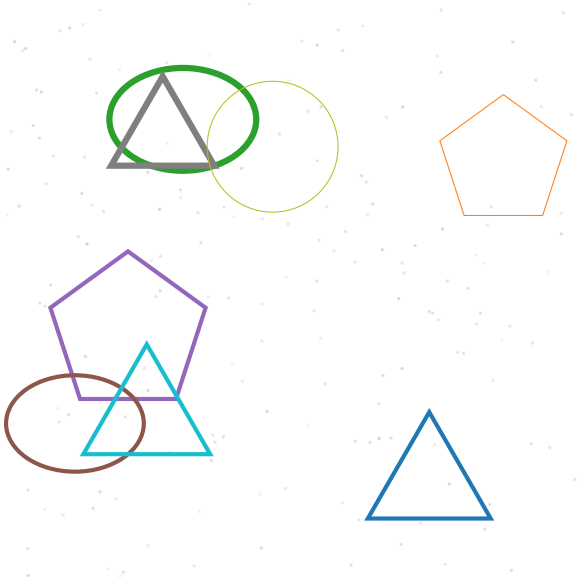[{"shape": "triangle", "thickness": 2, "radius": 0.61, "center": [0.743, 0.163]}, {"shape": "pentagon", "thickness": 0.5, "radius": 0.58, "center": [0.872, 0.72]}, {"shape": "oval", "thickness": 3, "radius": 0.64, "center": [0.317, 0.792]}, {"shape": "pentagon", "thickness": 2, "radius": 0.71, "center": [0.222, 0.423]}, {"shape": "oval", "thickness": 2, "radius": 0.6, "center": [0.13, 0.266]}, {"shape": "triangle", "thickness": 3, "radius": 0.52, "center": [0.282, 0.764]}, {"shape": "circle", "thickness": 0.5, "radius": 0.57, "center": [0.472, 0.745]}, {"shape": "triangle", "thickness": 2, "radius": 0.63, "center": [0.254, 0.276]}]